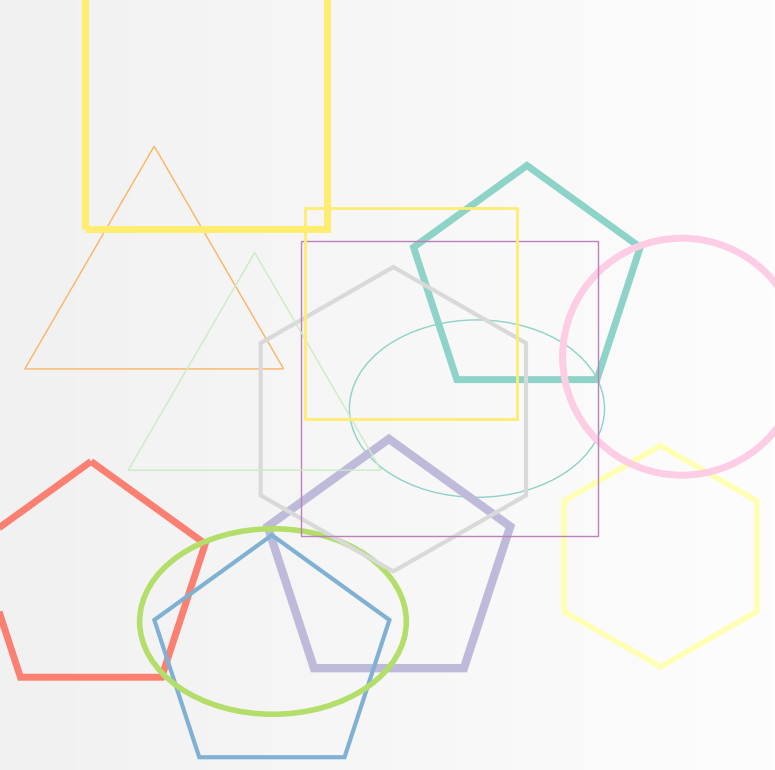[{"shape": "oval", "thickness": 0.5, "radius": 0.82, "center": [0.615, 0.469]}, {"shape": "pentagon", "thickness": 2.5, "radius": 0.77, "center": [0.68, 0.631]}, {"shape": "hexagon", "thickness": 2, "radius": 0.72, "center": [0.852, 0.278]}, {"shape": "pentagon", "thickness": 3, "radius": 0.82, "center": [0.502, 0.265]}, {"shape": "pentagon", "thickness": 2.5, "radius": 0.77, "center": [0.117, 0.246]}, {"shape": "pentagon", "thickness": 1.5, "radius": 0.8, "center": [0.351, 0.146]}, {"shape": "triangle", "thickness": 0.5, "radius": 0.96, "center": [0.199, 0.617]}, {"shape": "oval", "thickness": 2, "radius": 0.86, "center": [0.352, 0.193]}, {"shape": "circle", "thickness": 2.5, "radius": 0.77, "center": [0.88, 0.537]}, {"shape": "hexagon", "thickness": 1.5, "radius": 0.99, "center": [0.508, 0.456]}, {"shape": "square", "thickness": 0.5, "radius": 0.96, "center": [0.58, 0.496]}, {"shape": "triangle", "thickness": 0.5, "radius": 0.94, "center": [0.329, 0.484]}, {"shape": "square", "thickness": 2.5, "radius": 0.78, "center": [0.266, 0.858]}, {"shape": "square", "thickness": 1, "radius": 0.68, "center": [0.53, 0.593]}]